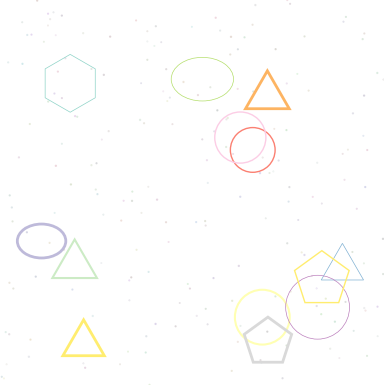[{"shape": "hexagon", "thickness": 0.5, "radius": 0.38, "center": [0.182, 0.784]}, {"shape": "circle", "thickness": 1.5, "radius": 0.36, "center": [0.681, 0.176]}, {"shape": "oval", "thickness": 2, "radius": 0.31, "center": [0.108, 0.374]}, {"shape": "circle", "thickness": 1, "radius": 0.29, "center": [0.656, 0.611]}, {"shape": "triangle", "thickness": 0.5, "radius": 0.32, "center": [0.889, 0.304]}, {"shape": "triangle", "thickness": 2, "radius": 0.33, "center": [0.694, 0.75]}, {"shape": "oval", "thickness": 0.5, "radius": 0.4, "center": [0.526, 0.794]}, {"shape": "circle", "thickness": 1, "radius": 0.33, "center": [0.624, 0.643]}, {"shape": "pentagon", "thickness": 2, "radius": 0.32, "center": [0.696, 0.112]}, {"shape": "circle", "thickness": 0.5, "radius": 0.41, "center": [0.825, 0.202]}, {"shape": "triangle", "thickness": 1.5, "radius": 0.33, "center": [0.194, 0.311]}, {"shape": "triangle", "thickness": 2, "radius": 0.31, "center": [0.217, 0.107]}, {"shape": "pentagon", "thickness": 1, "radius": 0.37, "center": [0.836, 0.274]}]